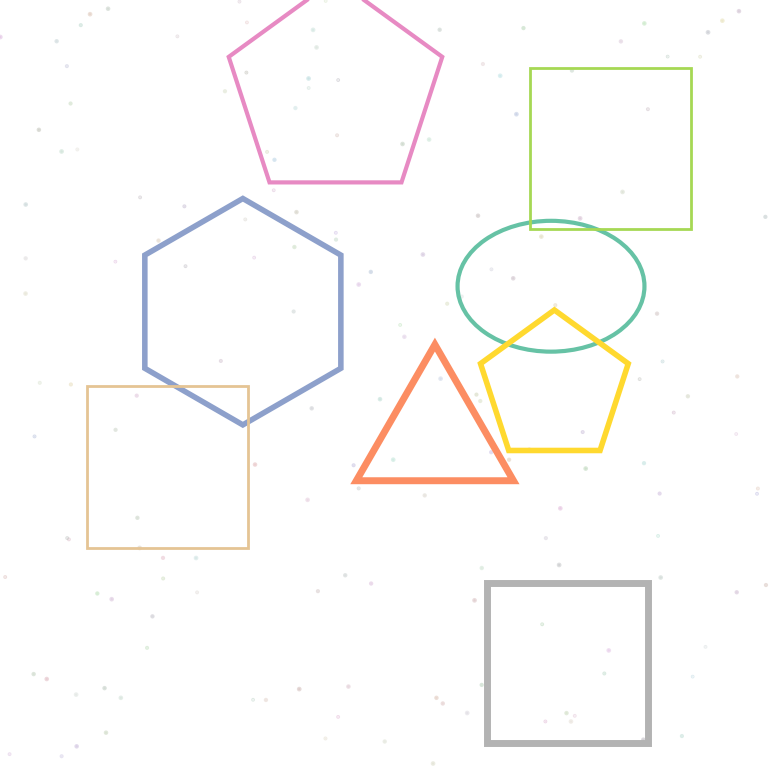[{"shape": "oval", "thickness": 1.5, "radius": 0.61, "center": [0.716, 0.628]}, {"shape": "triangle", "thickness": 2.5, "radius": 0.59, "center": [0.565, 0.435]}, {"shape": "hexagon", "thickness": 2, "radius": 0.73, "center": [0.315, 0.595]}, {"shape": "pentagon", "thickness": 1.5, "radius": 0.73, "center": [0.436, 0.881]}, {"shape": "square", "thickness": 1, "radius": 0.52, "center": [0.793, 0.807]}, {"shape": "pentagon", "thickness": 2, "radius": 0.5, "center": [0.72, 0.497]}, {"shape": "square", "thickness": 1, "radius": 0.52, "center": [0.218, 0.394]}, {"shape": "square", "thickness": 2.5, "radius": 0.52, "center": [0.737, 0.139]}]